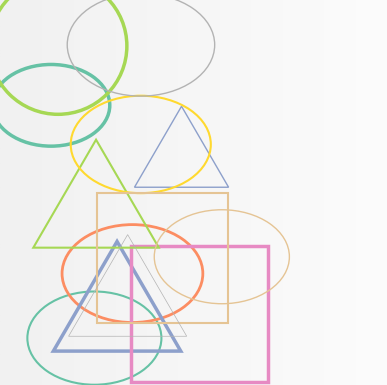[{"shape": "oval", "thickness": 2.5, "radius": 0.76, "center": [0.132, 0.726]}, {"shape": "oval", "thickness": 1.5, "radius": 0.86, "center": [0.244, 0.122]}, {"shape": "oval", "thickness": 2, "radius": 0.91, "center": [0.342, 0.289]}, {"shape": "triangle", "thickness": 2.5, "radius": 0.95, "center": [0.302, 0.183]}, {"shape": "triangle", "thickness": 1, "radius": 0.7, "center": [0.468, 0.584]}, {"shape": "square", "thickness": 2.5, "radius": 0.88, "center": [0.515, 0.184]}, {"shape": "triangle", "thickness": 1.5, "radius": 0.93, "center": [0.248, 0.45]}, {"shape": "circle", "thickness": 2.5, "radius": 0.89, "center": [0.15, 0.881]}, {"shape": "oval", "thickness": 1.5, "radius": 0.9, "center": [0.363, 0.625]}, {"shape": "oval", "thickness": 1, "radius": 0.87, "center": [0.572, 0.333]}, {"shape": "square", "thickness": 1.5, "radius": 0.84, "center": [0.42, 0.33]}, {"shape": "triangle", "thickness": 0.5, "radius": 0.88, "center": [0.329, 0.215]}, {"shape": "oval", "thickness": 1, "radius": 0.95, "center": [0.364, 0.884]}]